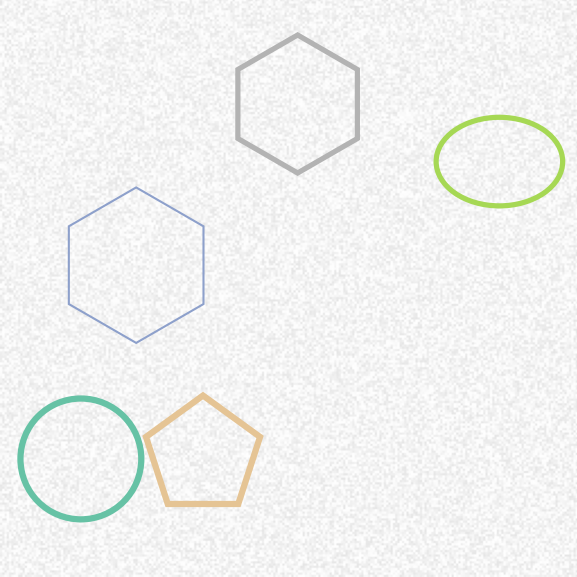[{"shape": "circle", "thickness": 3, "radius": 0.52, "center": [0.14, 0.204]}, {"shape": "hexagon", "thickness": 1, "radius": 0.67, "center": [0.236, 0.54]}, {"shape": "oval", "thickness": 2.5, "radius": 0.55, "center": [0.865, 0.719]}, {"shape": "pentagon", "thickness": 3, "radius": 0.52, "center": [0.352, 0.21]}, {"shape": "hexagon", "thickness": 2.5, "radius": 0.6, "center": [0.515, 0.819]}]